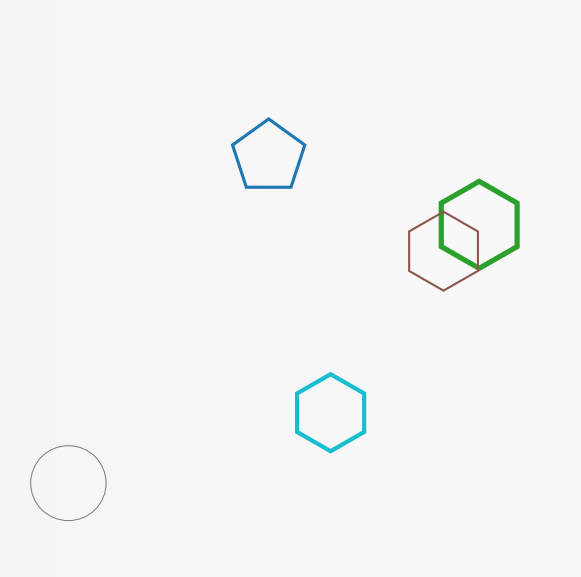[{"shape": "pentagon", "thickness": 1.5, "radius": 0.33, "center": [0.462, 0.728]}, {"shape": "hexagon", "thickness": 2.5, "radius": 0.38, "center": [0.824, 0.61]}, {"shape": "hexagon", "thickness": 1, "radius": 0.34, "center": [0.763, 0.564]}, {"shape": "circle", "thickness": 0.5, "radius": 0.32, "center": [0.118, 0.163]}, {"shape": "hexagon", "thickness": 2, "radius": 0.33, "center": [0.569, 0.284]}]